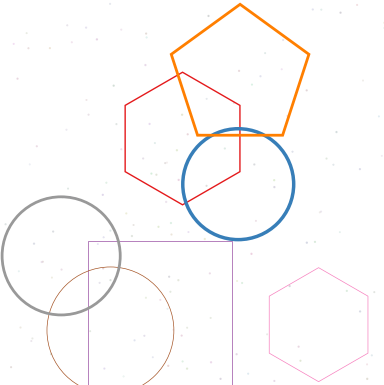[{"shape": "hexagon", "thickness": 1, "radius": 0.86, "center": [0.474, 0.64]}, {"shape": "circle", "thickness": 2.5, "radius": 0.72, "center": [0.619, 0.522]}, {"shape": "square", "thickness": 0.5, "radius": 0.93, "center": [0.416, 0.186]}, {"shape": "pentagon", "thickness": 2, "radius": 0.94, "center": [0.624, 0.801]}, {"shape": "circle", "thickness": 0.5, "radius": 0.82, "center": [0.287, 0.142]}, {"shape": "hexagon", "thickness": 0.5, "radius": 0.74, "center": [0.828, 0.157]}, {"shape": "circle", "thickness": 2, "radius": 0.77, "center": [0.159, 0.335]}]